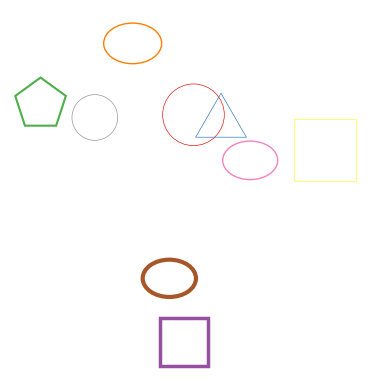[{"shape": "circle", "thickness": 0.5, "radius": 0.4, "center": [0.503, 0.702]}, {"shape": "triangle", "thickness": 0.5, "radius": 0.38, "center": [0.574, 0.682]}, {"shape": "pentagon", "thickness": 1.5, "radius": 0.35, "center": [0.105, 0.729]}, {"shape": "square", "thickness": 2.5, "radius": 0.32, "center": [0.478, 0.111]}, {"shape": "oval", "thickness": 1, "radius": 0.38, "center": [0.345, 0.887]}, {"shape": "square", "thickness": 0.5, "radius": 0.4, "center": [0.844, 0.611]}, {"shape": "oval", "thickness": 3, "radius": 0.35, "center": [0.44, 0.277]}, {"shape": "oval", "thickness": 1, "radius": 0.36, "center": [0.65, 0.584]}, {"shape": "circle", "thickness": 0.5, "radius": 0.3, "center": [0.246, 0.695]}]